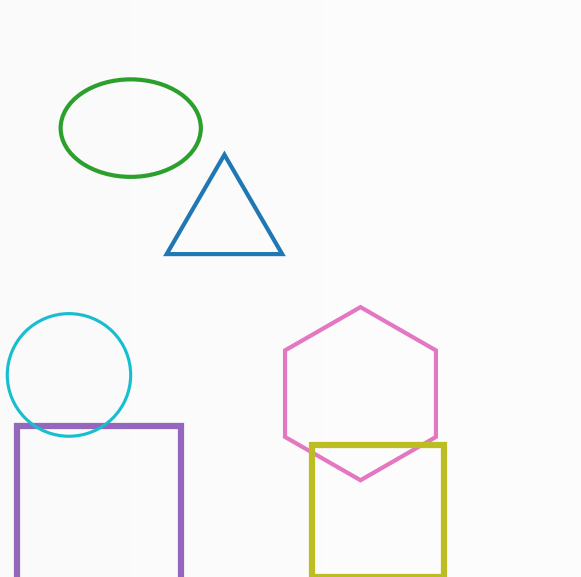[{"shape": "triangle", "thickness": 2, "radius": 0.57, "center": [0.386, 0.616]}, {"shape": "oval", "thickness": 2, "radius": 0.6, "center": [0.225, 0.777]}, {"shape": "square", "thickness": 3, "radius": 0.71, "center": [0.17, 0.121]}, {"shape": "hexagon", "thickness": 2, "radius": 0.75, "center": [0.62, 0.317]}, {"shape": "square", "thickness": 3, "radius": 0.57, "center": [0.651, 0.114]}, {"shape": "circle", "thickness": 1.5, "radius": 0.53, "center": [0.119, 0.35]}]